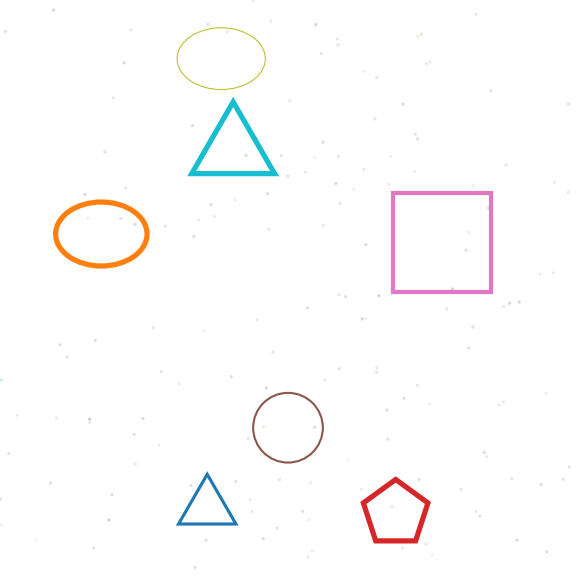[{"shape": "triangle", "thickness": 1.5, "radius": 0.29, "center": [0.359, 0.12]}, {"shape": "oval", "thickness": 2.5, "radius": 0.4, "center": [0.175, 0.594]}, {"shape": "pentagon", "thickness": 2.5, "radius": 0.29, "center": [0.685, 0.11]}, {"shape": "circle", "thickness": 1, "radius": 0.3, "center": [0.499, 0.259]}, {"shape": "square", "thickness": 2, "radius": 0.43, "center": [0.765, 0.579]}, {"shape": "oval", "thickness": 0.5, "radius": 0.38, "center": [0.383, 0.898]}, {"shape": "triangle", "thickness": 2.5, "radius": 0.41, "center": [0.404, 0.74]}]